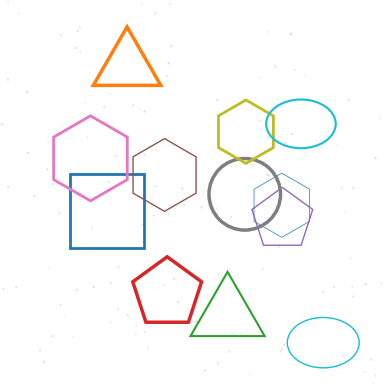[{"shape": "square", "thickness": 2, "radius": 0.48, "center": [0.278, 0.452]}, {"shape": "hexagon", "thickness": 0.5, "radius": 0.42, "center": [0.732, 0.467]}, {"shape": "triangle", "thickness": 2.5, "radius": 0.51, "center": [0.33, 0.829]}, {"shape": "triangle", "thickness": 1.5, "radius": 0.56, "center": [0.591, 0.183]}, {"shape": "pentagon", "thickness": 2.5, "radius": 0.47, "center": [0.434, 0.239]}, {"shape": "pentagon", "thickness": 1, "radius": 0.42, "center": [0.733, 0.43]}, {"shape": "hexagon", "thickness": 1, "radius": 0.47, "center": [0.427, 0.546]}, {"shape": "hexagon", "thickness": 2, "radius": 0.55, "center": [0.235, 0.589]}, {"shape": "circle", "thickness": 2.5, "radius": 0.46, "center": [0.636, 0.495]}, {"shape": "hexagon", "thickness": 2, "radius": 0.41, "center": [0.639, 0.658]}, {"shape": "oval", "thickness": 1, "radius": 0.47, "center": [0.84, 0.11]}, {"shape": "oval", "thickness": 1.5, "radius": 0.45, "center": [0.782, 0.678]}]